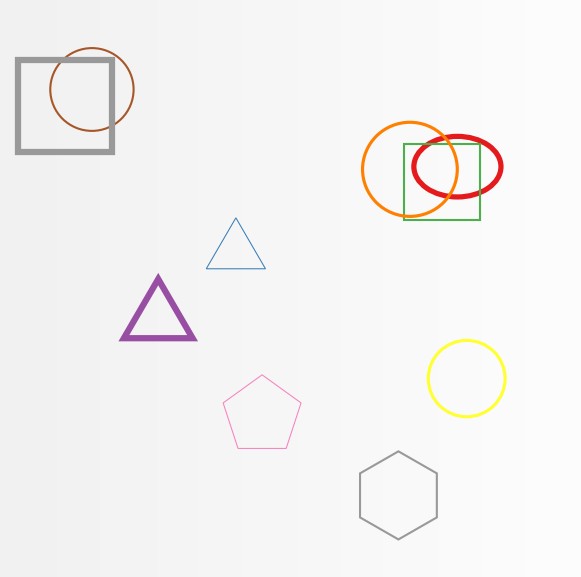[{"shape": "oval", "thickness": 2.5, "radius": 0.37, "center": [0.787, 0.711]}, {"shape": "triangle", "thickness": 0.5, "radius": 0.29, "center": [0.406, 0.563]}, {"shape": "square", "thickness": 1, "radius": 0.33, "center": [0.76, 0.684]}, {"shape": "triangle", "thickness": 3, "radius": 0.34, "center": [0.272, 0.448]}, {"shape": "circle", "thickness": 1.5, "radius": 0.41, "center": [0.705, 0.706]}, {"shape": "circle", "thickness": 1.5, "radius": 0.33, "center": [0.803, 0.344]}, {"shape": "circle", "thickness": 1, "radius": 0.36, "center": [0.158, 0.844]}, {"shape": "pentagon", "thickness": 0.5, "radius": 0.35, "center": [0.451, 0.28]}, {"shape": "hexagon", "thickness": 1, "radius": 0.38, "center": [0.685, 0.141]}, {"shape": "square", "thickness": 3, "radius": 0.4, "center": [0.112, 0.816]}]